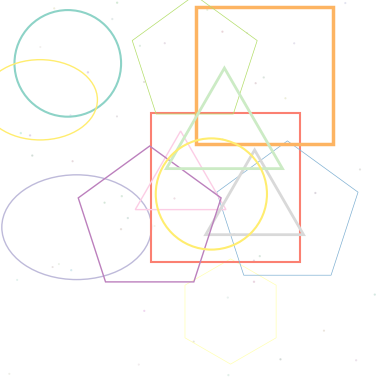[{"shape": "circle", "thickness": 1.5, "radius": 0.69, "center": [0.176, 0.835]}, {"shape": "hexagon", "thickness": 0.5, "radius": 0.68, "center": [0.599, 0.191]}, {"shape": "oval", "thickness": 1, "radius": 0.97, "center": [0.199, 0.41]}, {"shape": "square", "thickness": 1.5, "radius": 0.97, "center": [0.586, 0.513]}, {"shape": "pentagon", "thickness": 0.5, "radius": 0.96, "center": [0.747, 0.441]}, {"shape": "square", "thickness": 2.5, "radius": 0.89, "center": [0.687, 0.804]}, {"shape": "pentagon", "thickness": 0.5, "radius": 0.85, "center": [0.506, 0.842]}, {"shape": "triangle", "thickness": 1, "radius": 0.68, "center": [0.469, 0.524]}, {"shape": "triangle", "thickness": 2, "radius": 0.73, "center": [0.661, 0.464]}, {"shape": "pentagon", "thickness": 1, "radius": 0.98, "center": [0.389, 0.426]}, {"shape": "triangle", "thickness": 2, "radius": 0.87, "center": [0.583, 0.649]}, {"shape": "oval", "thickness": 1, "radius": 0.74, "center": [0.104, 0.741]}, {"shape": "circle", "thickness": 1.5, "radius": 0.72, "center": [0.549, 0.496]}]